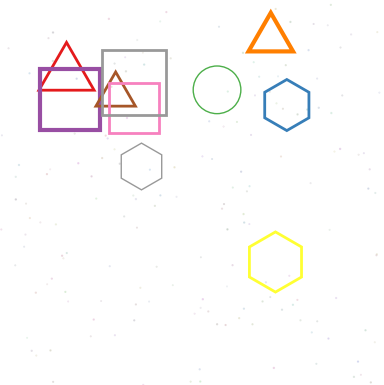[{"shape": "triangle", "thickness": 2, "radius": 0.41, "center": [0.173, 0.807]}, {"shape": "hexagon", "thickness": 2, "radius": 0.33, "center": [0.745, 0.727]}, {"shape": "circle", "thickness": 1, "radius": 0.31, "center": [0.564, 0.767]}, {"shape": "square", "thickness": 3, "radius": 0.39, "center": [0.182, 0.742]}, {"shape": "triangle", "thickness": 3, "radius": 0.33, "center": [0.703, 0.9]}, {"shape": "hexagon", "thickness": 2, "radius": 0.39, "center": [0.716, 0.319]}, {"shape": "triangle", "thickness": 2, "radius": 0.3, "center": [0.3, 0.754]}, {"shape": "square", "thickness": 2, "radius": 0.32, "center": [0.348, 0.72]}, {"shape": "square", "thickness": 2, "radius": 0.42, "center": [0.347, 0.786]}, {"shape": "hexagon", "thickness": 1, "radius": 0.3, "center": [0.367, 0.568]}]